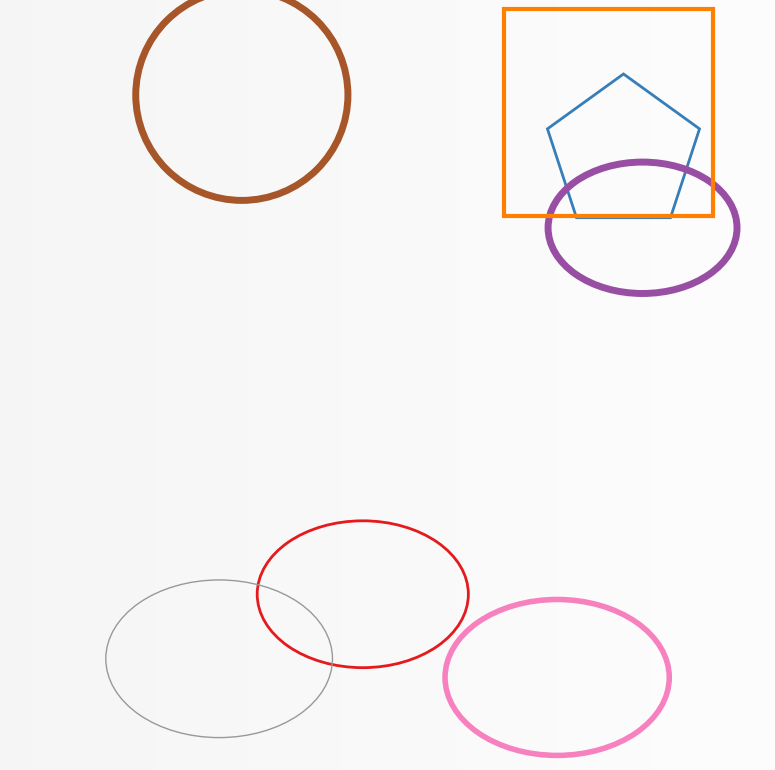[{"shape": "oval", "thickness": 1, "radius": 0.68, "center": [0.468, 0.228]}, {"shape": "pentagon", "thickness": 1, "radius": 0.52, "center": [0.805, 0.801]}, {"shape": "oval", "thickness": 2.5, "radius": 0.61, "center": [0.829, 0.704]}, {"shape": "square", "thickness": 1.5, "radius": 0.67, "center": [0.785, 0.854]}, {"shape": "circle", "thickness": 2.5, "radius": 0.68, "center": [0.312, 0.877]}, {"shape": "oval", "thickness": 2, "radius": 0.72, "center": [0.719, 0.12]}, {"shape": "oval", "thickness": 0.5, "radius": 0.73, "center": [0.283, 0.144]}]